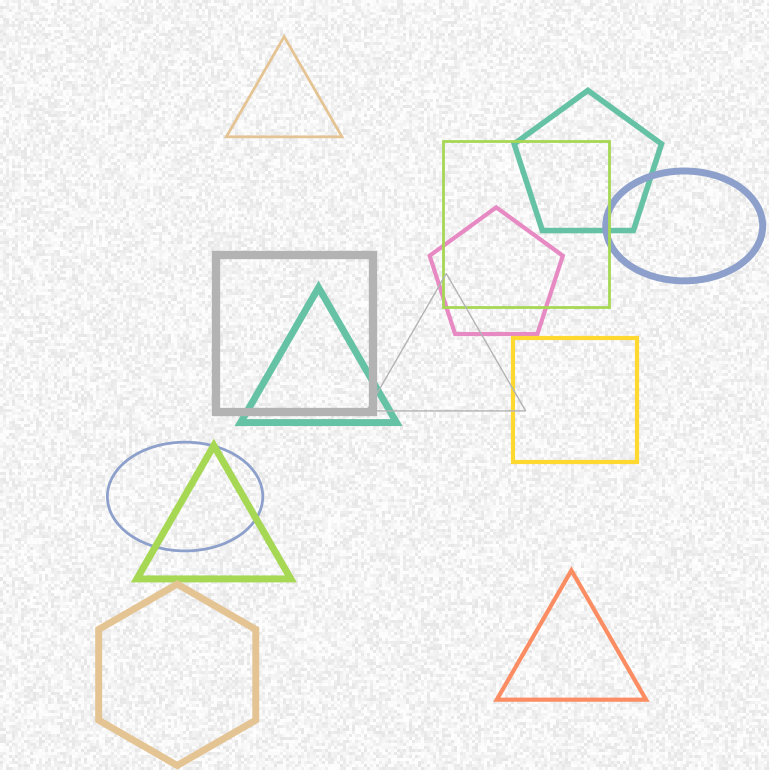[{"shape": "pentagon", "thickness": 2, "radius": 0.5, "center": [0.763, 0.782]}, {"shape": "triangle", "thickness": 2.5, "radius": 0.58, "center": [0.414, 0.51]}, {"shape": "triangle", "thickness": 1.5, "radius": 0.56, "center": [0.742, 0.147]}, {"shape": "oval", "thickness": 2.5, "radius": 0.51, "center": [0.889, 0.707]}, {"shape": "oval", "thickness": 1, "radius": 0.5, "center": [0.24, 0.355]}, {"shape": "pentagon", "thickness": 1.5, "radius": 0.45, "center": [0.644, 0.64]}, {"shape": "square", "thickness": 1, "radius": 0.54, "center": [0.683, 0.709]}, {"shape": "triangle", "thickness": 2.5, "radius": 0.58, "center": [0.278, 0.306]}, {"shape": "square", "thickness": 1.5, "radius": 0.4, "center": [0.747, 0.481]}, {"shape": "hexagon", "thickness": 2.5, "radius": 0.59, "center": [0.23, 0.124]}, {"shape": "triangle", "thickness": 1, "radius": 0.43, "center": [0.369, 0.866]}, {"shape": "square", "thickness": 3, "radius": 0.51, "center": [0.383, 0.567]}, {"shape": "triangle", "thickness": 0.5, "radius": 0.59, "center": [0.58, 0.526]}]